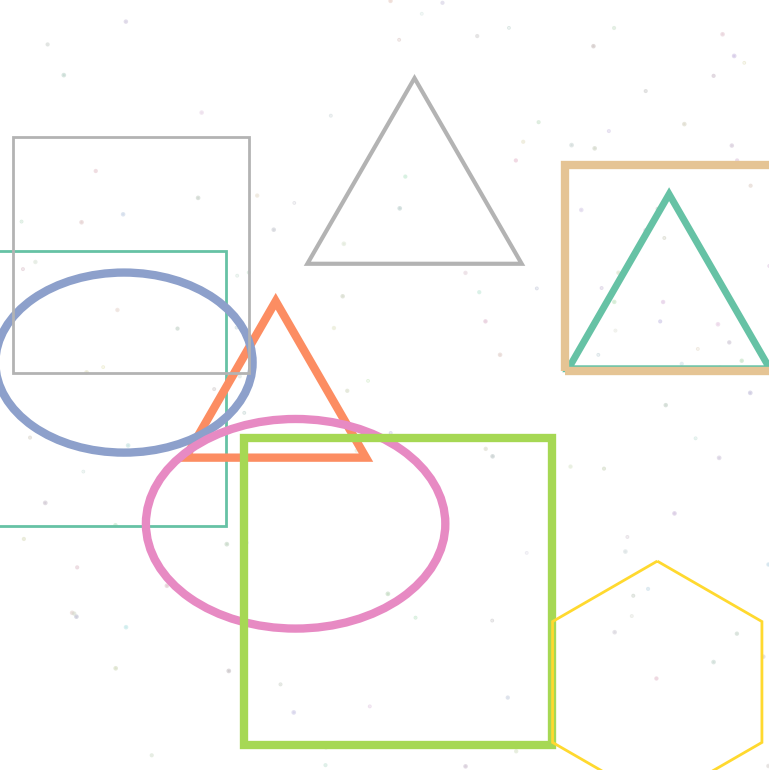[{"shape": "square", "thickness": 1, "radius": 0.89, "center": [0.114, 0.496]}, {"shape": "triangle", "thickness": 2.5, "radius": 0.76, "center": [0.869, 0.597]}, {"shape": "triangle", "thickness": 3, "radius": 0.68, "center": [0.358, 0.473]}, {"shape": "oval", "thickness": 3, "radius": 0.84, "center": [0.161, 0.529]}, {"shape": "oval", "thickness": 3, "radius": 0.97, "center": [0.384, 0.32]}, {"shape": "square", "thickness": 3, "radius": 1.0, "center": [0.517, 0.232]}, {"shape": "hexagon", "thickness": 1, "radius": 0.78, "center": [0.854, 0.114]}, {"shape": "square", "thickness": 3, "radius": 0.67, "center": [0.867, 0.652]}, {"shape": "square", "thickness": 1, "radius": 0.77, "center": [0.17, 0.669]}, {"shape": "triangle", "thickness": 1.5, "radius": 0.8, "center": [0.538, 0.738]}]